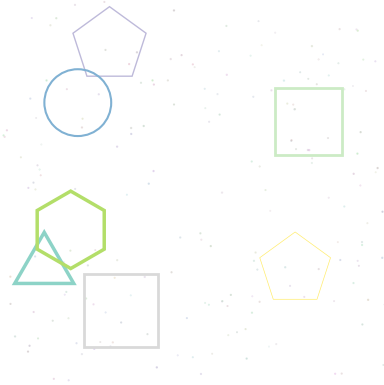[{"shape": "triangle", "thickness": 2.5, "radius": 0.44, "center": [0.115, 0.308]}, {"shape": "pentagon", "thickness": 1, "radius": 0.5, "center": [0.284, 0.883]}, {"shape": "circle", "thickness": 1.5, "radius": 0.43, "center": [0.202, 0.733]}, {"shape": "hexagon", "thickness": 2.5, "radius": 0.5, "center": [0.184, 0.403]}, {"shape": "square", "thickness": 2, "radius": 0.48, "center": [0.314, 0.193]}, {"shape": "square", "thickness": 2, "radius": 0.43, "center": [0.802, 0.685]}, {"shape": "pentagon", "thickness": 0.5, "radius": 0.48, "center": [0.767, 0.301]}]